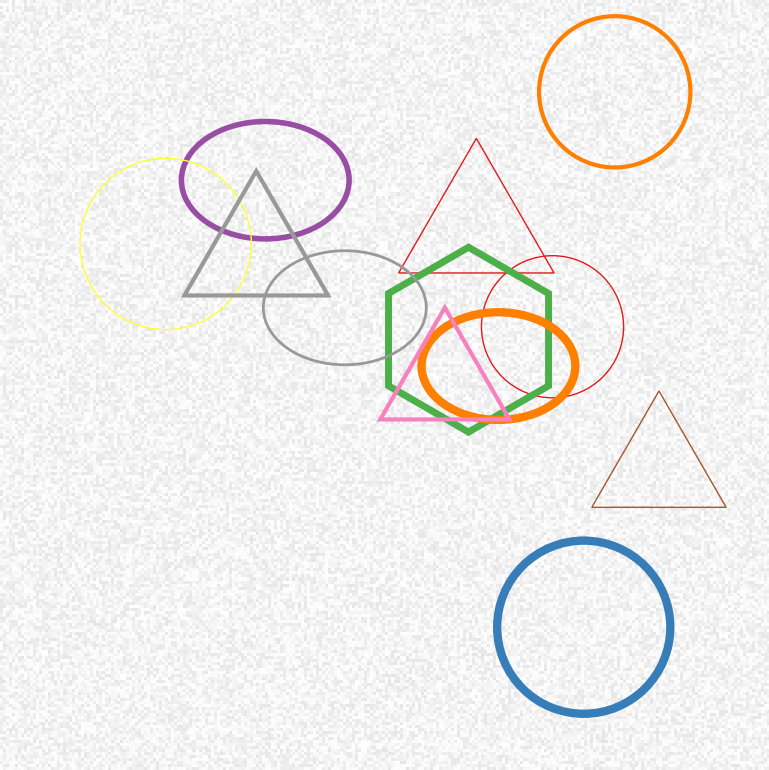[{"shape": "circle", "thickness": 0.5, "radius": 0.46, "center": [0.718, 0.576]}, {"shape": "triangle", "thickness": 0.5, "radius": 0.58, "center": [0.619, 0.704]}, {"shape": "circle", "thickness": 3, "radius": 0.56, "center": [0.758, 0.185]}, {"shape": "hexagon", "thickness": 2.5, "radius": 0.6, "center": [0.608, 0.559]}, {"shape": "oval", "thickness": 2, "radius": 0.54, "center": [0.344, 0.766]}, {"shape": "circle", "thickness": 1.5, "radius": 0.49, "center": [0.798, 0.881]}, {"shape": "oval", "thickness": 3, "radius": 0.5, "center": [0.647, 0.525]}, {"shape": "circle", "thickness": 0.5, "radius": 0.56, "center": [0.215, 0.683]}, {"shape": "triangle", "thickness": 0.5, "radius": 0.5, "center": [0.856, 0.392]}, {"shape": "triangle", "thickness": 1.5, "radius": 0.48, "center": [0.578, 0.504]}, {"shape": "triangle", "thickness": 1.5, "radius": 0.54, "center": [0.333, 0.67]}, {"shape": "oval", "thickness": 1, "radius": 0.53, "center": [0.448, 0.6]}]